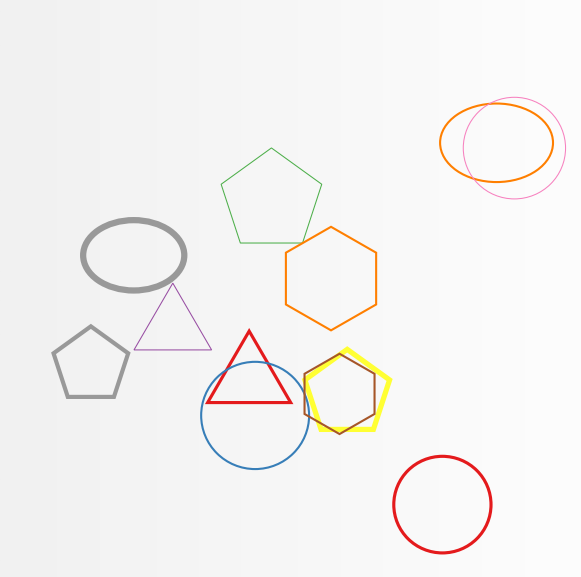[{"shape": "circle", "thickness": 1.5, "radius": 0.42, "center": [0.761, 0.125]}, {"shape": "triangle", "thickness": 1.5, "radius": 0.41, "center": [0.429, 0.343]}, {"shape": "circle", "thickness": 1, "radius": 0.46, "center": [0.439, 0.28]}, {"shape": "pentagon", "thickness": 0.5, "radius": 0.45, "center": [0.467, 0.652]}, {"shape": "triangle", "thickness": 0.5, "radius": 0.39, "center": [0.297, 0.432]}, {"shape": "hexagon", "thickness": 1, "radius": 0.45, "center": [0.569, 0.517]}, {"shape": "oval", "thickness": 1, "radius": 0.49, "center": [0.854, 0.752]}, {"shape": "pentagon", "thickness": 2.5, "radius": 0.38, "center": [0.597, 0.318]}, {"shape": "hexagon", "thickness": 1, "radius": 0.35, "center": [0.584, 0.317]}, {"shape": "circle", "thickness": 0.5, "radius": 0.44, "center": [0.885, 0.743]}, {"shape": "oval", "thickness": 3, "radius": 0.44, "center": [0.23, 0.557]}, {"shape": "pentagon", "thickness": 2, "radius": 0.34, "center": [0.156, 0.366]}]